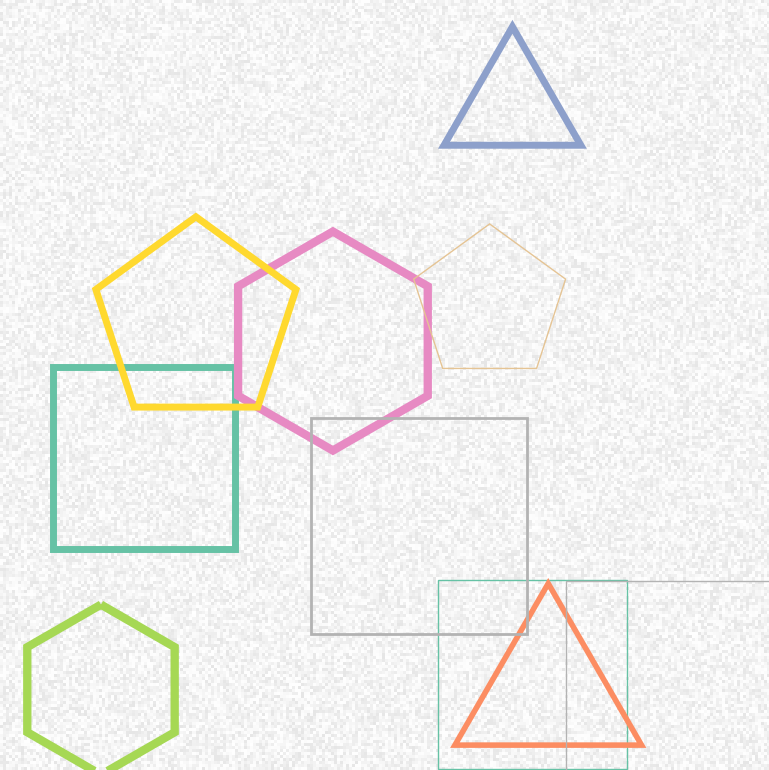[{"shape": "square", "thickness": 0.5, "radius": 0.61, "center": [0.691, 0.124]}, {"shape": "square", "thickness": 2.5, "radius": 0.59, "center": [0.187, 0.405]}, {"shape": "triangle", "thickness": 2, "radius": 0.7, "center": [0.712, 0.102]}, {"shape": "triangle", "thickness": 2.5, "radius": 0.51, "center": [0.665, 0.863]}, {"shape": "hexagon", "thickness": 3, "radius": 0.71, "center": [0.432, 0.557]}, {"shape": "hexagon", "thickness": 3, "radius": 0.55, "center": [0.131, 0.104]}, {"shape": "pentagon", "thickness": 2.5, "radius": 0.68, "center": [0.254, 0.582]}, {"shape": "pentagon", "thickness": 0.5, "radius": 0.52, "center": [0.636, 0.605]}, {"shape": "square", "thickness": 0.5, "radius": 0.69, "center": [0.873, 0.106]}, {"shape": "square", "thickness": 1, "radius": 0.7, "center": [0.544, 0.317]}]